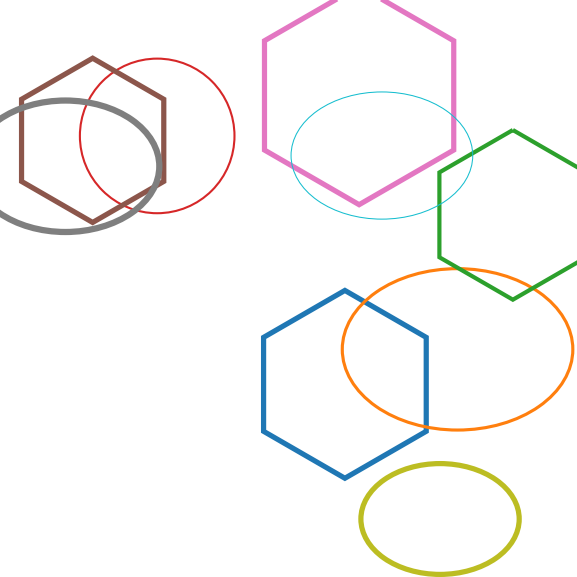[{"shape": "hexagon", "thickness": 2.5, "radius": 0.81, "center": [0.597, 0.334]}, {"shape": "oval", "thickness": 1.5, "radius": 1.0, "center": [0.792, 0.394]}, {"shape": "hexagon", "thickness": 2, "radius": 0.73, "center": [0.888, 0.627]}, {"shape": "circle", "thickness": 1, "radius": 0.67, "center": [0.272, 0.764]}, {"shape": "hexagon", "thickness": 2.5, "radius": 0.71, "center": [0.16, 0.756]}, {"shape": "hexagon", "thickness": 2.5, "radius": 0.95, "center": [0.622, 0.834]}, {"shape": "oval", "thickness": 3, "radius": 0.81, "center": [0.113, 0.711]}, {"shape": "oval", "thickness": 2.5, "radius": 0.69, "center": [0.762, 0.1]}, {"shape": "oval", "thickness": 0.5, "radius": 0.79, "center": [0.661, 0.73]}]